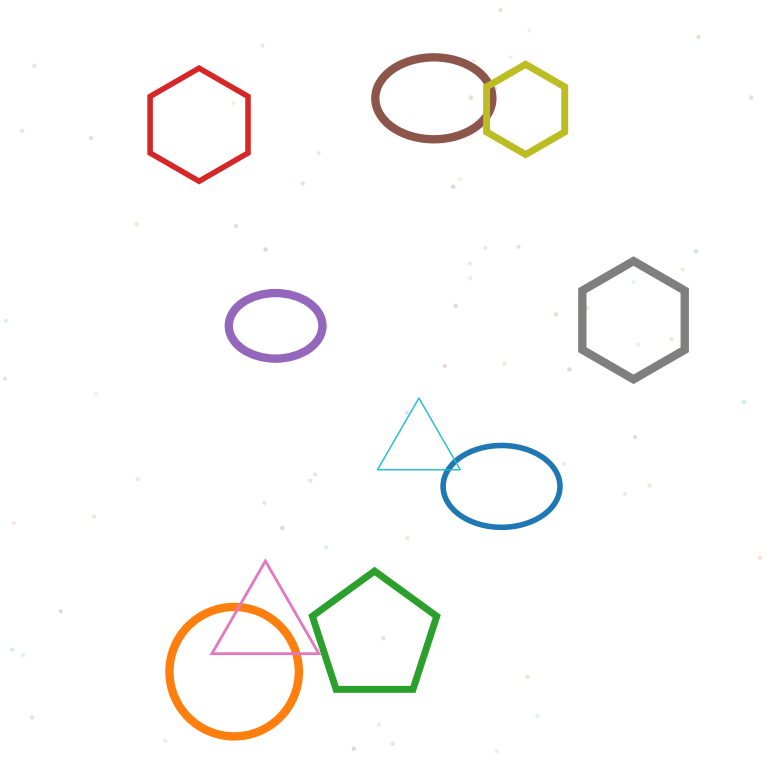[{"shape": "oval", "thickness": 2, "radius": 0.38, "center": [0.651, 0.368]}, {"shape": "circle", "thickness": 3, "radius": 0.42, "center": [0.304, 0.128]}, {"shape": "pentagon", "thickness": 2.5, "radius": 0.42, "center": [0.486, 0.173]}, {"shape": "hexagon", "thickness": 2, "radius": 0.37, "center": [0.259, 0.838]}, {"shape": "oval", "thickness": 3, "radius": 0.3, "center": [0.358, 0.577]}, {"shape": "oval", "thickness": 3, "radius": 0.38, "center": [0.563, 0.872]}, {"shape": "triangle", "thickness": 1, "radius": 0.4, "center": [0.345, 0.191]}, {"shape": "hexagon", "thickness": 3, "radius": 0.38, "center": [0.823, 0.584]}, {"shape": "hexagon", "thickness": 2.5, "radius": 0.29, "center": [0.683, 0.858]}, {"shape": "triangle", "thickness": 0.5, "radius": 0.31, "center": [0.544, 0.421]}]